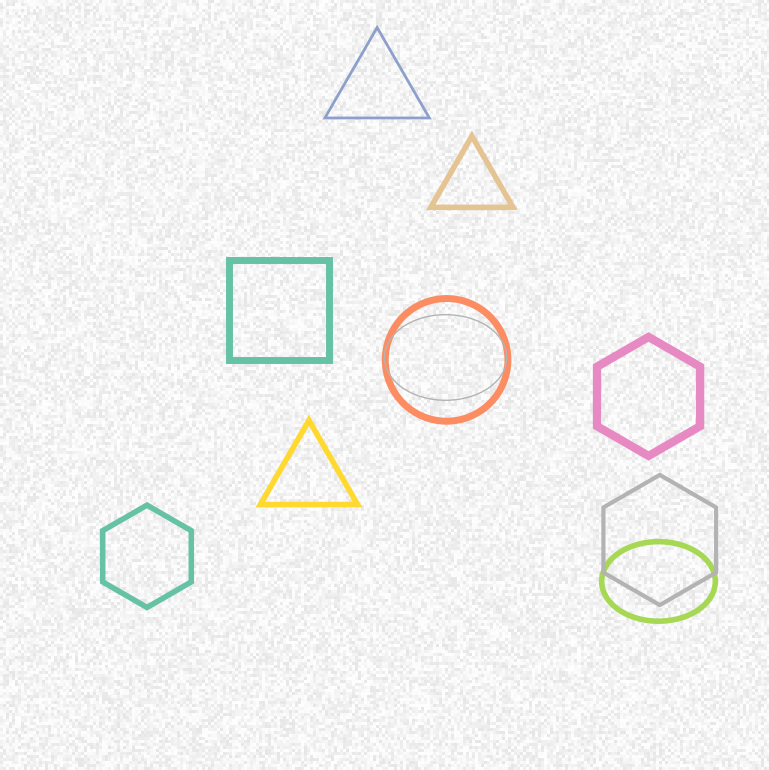[{"shape": "hexagon", "thickness": 2, "radius": 0.33, "center": [0.191, 0.278]}, {"shape": "square", "thickness": 2.5, "radius": 0.32, "center": [0.363, 0.597]}, {"shape": "circle", "thickness": 2.5, "radius": 0.4, "center": [0.58, 0.533]}, {"shape": "triangle", "thickness": 1, "radius": 0.39, "center": [0.49, 0.886]}, {"shape": "hexagon", "thickness": 3, "radius": 0.39, "center": [0.842, 0.485]}, {"shape": "oval", "thickness": 2, "radius": 0.37, "center": [0.855, 0.245]}, {"shape": "triangle", "thickness": 2, "radius": 0.36, "center": [0.401, 0.381]}, {"shape": "triangle", "thickness": 2, "radius": 0.31, "center": [0.613, 0.762]}, {"shape": "oval", "thickness": 0.5, "radius": 0.4, "center": [0.579, 0.536]}, {"shape": "hexagon", "thickness": 1.5, "radius": 0.42, "center": [0.857, 0.299]}]